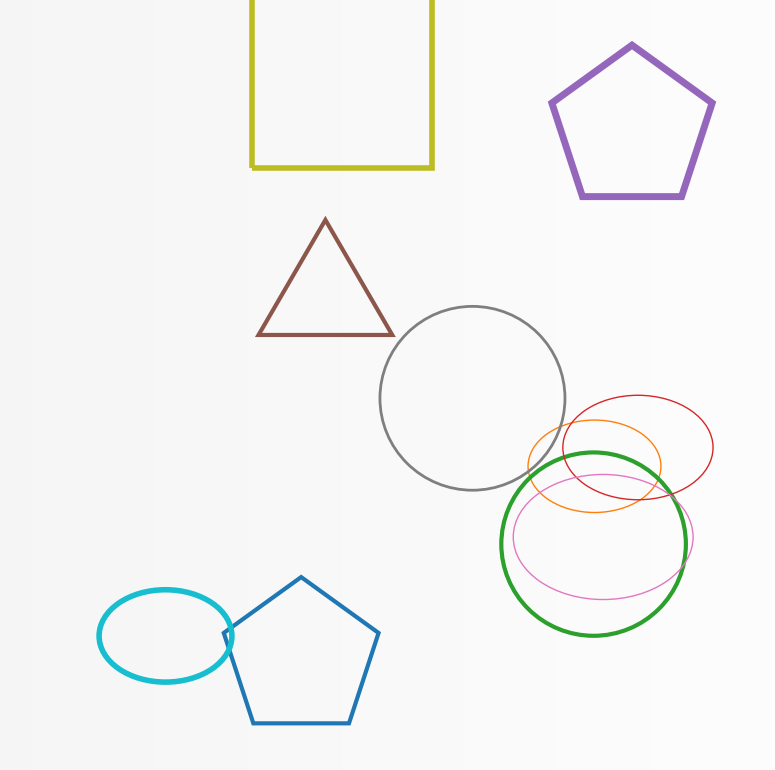[{"shape": "pentagon", "thickness": 1.5, "radius": 0.52, "center": [0.389, 0.146]}, {"shape": "oval", "thickness": 0.5, "radius": 0.43, "center": [0.767, 0.394]}, {"shape": "circle", "thickness": 1.5, "radius": 0.6, "center": [0.766, 0.293]}, {"shape": "oval", "thickness": 0.5, "radius": 0.48, "center": [0.823, 0.419]}, {"shape": "pentagon", "thickness": 2.5, "radius": 0.54, "center": [0.816, 0.833]}, {"shape": "triangle", "thickness": 1.5, "radius": 0.5, "center": [0.42, 0.615]}, {"shape": "oval", "thickness": 0.5, "radius": 0.58, "center": [0.778, 0.303]}, {"shape": "circle", "thickness": 1, "radius": 0.6, "center": [0.61, 0.483]}, {"shape": "square", "thickness": 2, "radius": 0.58, "center": [0.441, 0.898]}, {"shape": "oval", "thickness": 2, "radius": 0.43, "center": [0.214, 0.174]}]